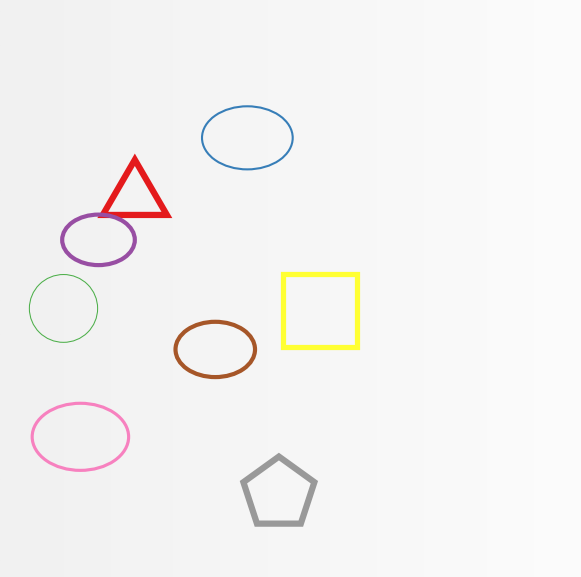[{"shape": "triangle", "thickness": 3, "radius": 0.32, "center": [0.232, 0.659]}, {"shape": "oval", "thickness": 1, "radius": 0.39, "center": [0.426, 0.76]}, {"shape": "circle", "thickness": 0.5, "radius": 0.29, "center": [0.109, 0.465]}, {"shape": "oval", "thickness": 2, "radius": 0.31, "center": [0.169, 0.584]}, {"shape": "square", "thickness": 2.5, "radius": 0.32, "center": [0.55, 0.461]}, {"shape": "oval", "thickness": 2, "radius": 0.34, "center": [0.37, 0.394]}, {"shape": "oval", "thickness": 1.5, "radius": 0.41, "center": [0.138, 0.243]}, {"shape": "pentagon", "thickness": 3, "radius": 0.32, "center": [0.48, 0.144]}]